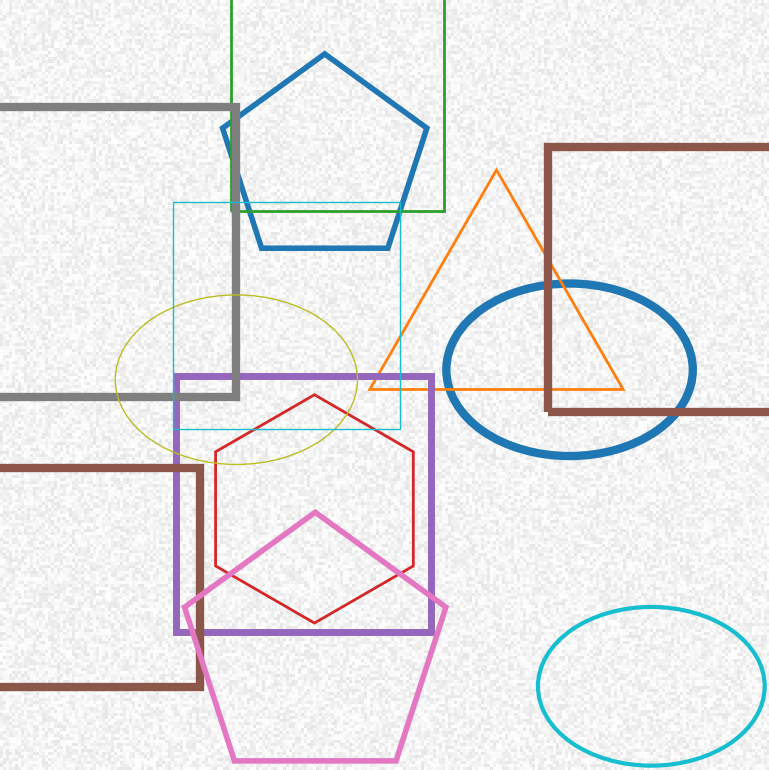[{"shape": "pentagon", "thickness": 2, "radius": 0.7, "center": [0.422, 0.79]}, {"shape": "oval", "thickness": 3, "radius": 0.8, "center": [0.74, 0.52]}, {"shape": "triangle", "thickness": 1, "radius": 0.95, "center": [0.645, 0.589]}, {"shape": "square", "thickness": 1, "radius": 0.69, "center": [0.438, 0.865]}, {"shape": "hexagon", "thickness": 1, "radius": 0.74, "center": [0.408, 0.339]}, {"shape": "square", "thickness": 2.5, "radius": 0.83, "center": [0.394, 0.345]}, {"shape": "square", "thickness": 3, "radius": 0.86, "center": [0.885, 0.637]}, {"shape": "square", "thickness": 3, "radius": 0.71, "center": [0.117, 0.25]}, {"shape": "pentagon", "thickness": 2, "radius": 0.89, "center": [0.409, 0.156]}, {"shape": "square", "thickness": 3, "radius": 0.94, "center": [0.119, 0.673]}, {"shape": "oval", "thickness": 0.5, "radius": 0.79, "center": [0.307, 0.507]}, {"shape": "oval", "thickness": 1.5, "radius": 0.74, "center": [0.846, 0.109]}, {"shape": "square", "thickness": 0.5, "radius": 0.74, "center": [0.372, 0.59]}]